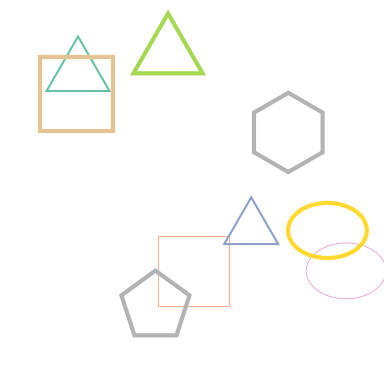[{"shape": "triangle", "thickness": 1.5, "radius": 0.47, "center": [0.203, 0.811]}, {"shape": "square", "thickness": 0.5, "radius": 0.46, "center": [0.503, 0.296]}, {"shape": "triangle", "thickness": 1.5, "radius": 0.4, "center": [0.652, 0.406]}, {"shape": "oval", "thickness": 0.5, "radius": 0.52, "center": [0.899, 0.296]}, {"shape": "triangle", "thickness": 3, "radius": 0.52, "center": [0.436, 0.861]}, {"shape": "oval", "thickness": 3, "radius": 0.51, "center": [0.851, 0.401]}, {"shape": "square", "thickness": 3, "radius": 0.48, "center": [0.198, 0.756]}, {"shape": "pentagon", "thickness": 3, "radius": 0.46, "center": [0.404, 0.204]}, {"shape": "hexagon", "thickness": 3, "radius": 0.51, "center": [0.749, 0.656]}]